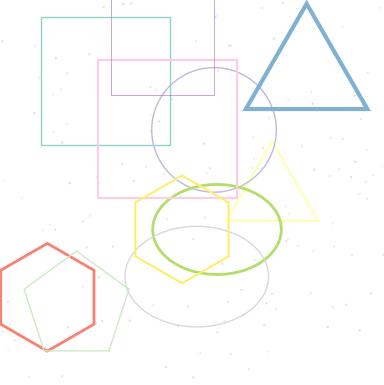[{"shape": "square", "thickness": 1, "radius": 0.83, "center": [0.274, 0.789]}, {"shape": "triangle", "thickness": 1.5, "radius": 0.69, "center": [0.707, 0.496]}, {"shape": "circle", "thickness": 1, "radius": 0.81, "center": [0.556, 0.663]}, {"shape": "hexagon", "thickness": 2, "radius": 0.7, "center": [0.123, 0.228]}, {"shape": "triangle", "thickness": 3, "radius": 0.91, "center": [0.796, 0.808]}, {"shape": "oval", "thickness": 2, "radius": 0.84, "center": [0.564, 0.404]}, {"shape": "square", "thickness": 1.5, "radius": 0.9, "center": [0.435, 0.665]}, {"shape": "oval", "thickness": 1, "radius": 0.93, "center": [0.511, 0.282]}, {"shape": "square", "thickness": 0.5, "radius": 0.67, "center": [0.423, 0.888]}, {"shape": "pentagon", "thickness": 1, "radius": 0.72, "center": [0.199, 0.205]}, {"shape": "hexagon", "thickness": 1.5, "radius": 0.7, "center": [0.473, 0.404]}]